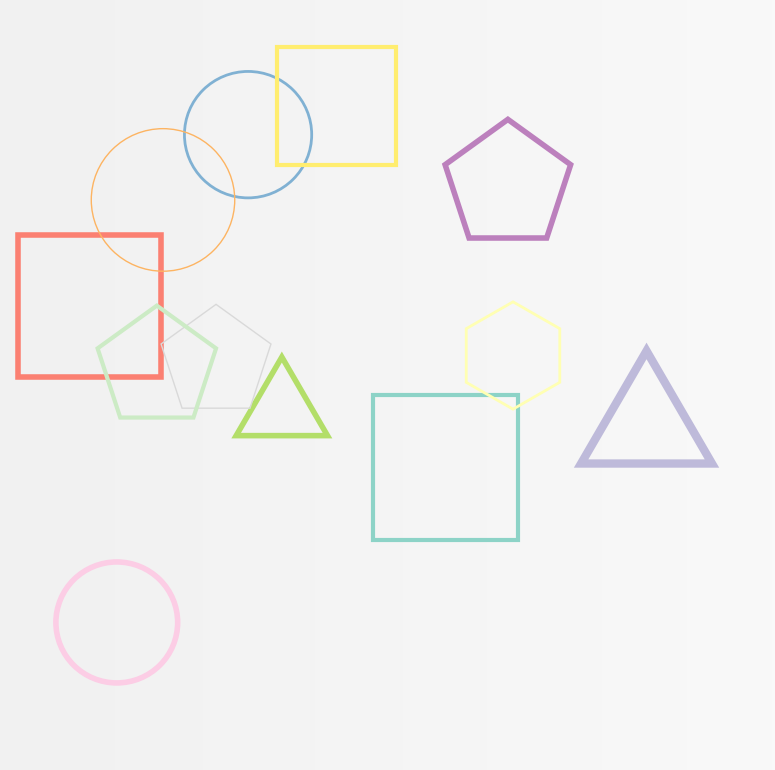[{"shape": "square", "thickness": 1.5, "radius": 0.47, "center": [0.575, 0.393]}, {"shape": "hexagon", "thickness": 1, "radius": 0.35, "center": [0.662, 0.538]}, {"shape": "triangle", "thickness": 3, "radius": 0.49, "center": [0.834, 0.447]}, {"shape": "square", "thickness": 2, "radius": 0.46, "center": [0.115, 0.603]}, {"shape": "circle", "thickness": 1, "radius": 0.41, "center": [0.32, 0.825]}, {"shape": "circle", "thickness": 0.5, "radius": 0.46, "center": [0.21, 0.74]}, {"shape": "triangle", "thickness": 2, "radius": 0.34, "center": [0.364, 0.468]}, {"shape": "circle", "thickness": 2, "radius": 0.39, "center": [0.151, 0.192]}, {"shape": "pentagon", "thickness": 0.5, "radius": 0.37, "center": [0.279, 0.53]}, {"shape": "pentagon", "thickness": 2, "radius": 0.43, "center": [0.655, 0.76]}, {"shape": "pentagon", "thickness": 1.5, "radius": 0.4, "center": [0.202, 0.523]}, {"shape": "square", "thickness": 1.5, "radius": 0.38, "center": [0.434, 0.862]}]